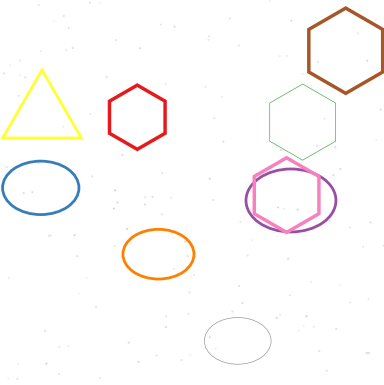[{"shape": "hexagon", "thickness": 2.5, "radius": 0.42, "center": [0.357, 0.695]}, {"shape": "oval", "thickness": 2, "radius": 0.5, "center": [0.106, 0.512]}, {"shape": "hexagon", "thickness": 0.5, "radius": 0.49, "center": [0.786, 0.683]}, {"shape": "oval", "thickness": 2, "radius": 0.58, "center": [0.756, 0.479]}, {"shape": "oval", "thickness": 2, "radius": 0.46, "center": [0.412, 0.34]}, {"shape": "triangle", "thickness": 2, "radius": 0.59, "center": [0.109, 0.701]}, {"shape": "hexagon", "thickness": 2.5, "radius": 0.55, "center": [0.898, 0.868]}, {"shape": "hexagon", "thickness": 2.5, "radius": 0.48, "center": [0.744, 0.493]}, {"shape": "oval", "thickness": 0.5, "radius": 0.43, "center": [0.617, 0.115]}]